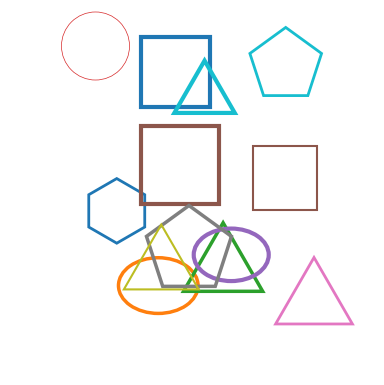[{"shape": "square", "thickness": 3, "radius": 0.45, "center": [0.456, 0.813]}, {"shape": "hexagon", "thickness": 2, "radius": 0.42, "center": [0.303, 0.452]}, {"shape": "oval", "thickness": 2.5, "radius": 0.52, "center": [0.411, 0.258]}, {"shape": "triangle", "thickness": 2.5, "radius": 0.59, "center": [0.579, 0.303]}, {"shape": "circle", "thickness": 0.5, "radius": 0.44, "center": [0.248, 0.881]}, {"shape": "oval", "thickness": 3, "radius": 0.49, "center": [0.601, 0.338]}, {"shape": "square", "thickness": 1.5, "radius": 0.42, "center": [0.741, 0.538]}, {"shape": "square", "thickness": 3, "radius": 0.51, "center": [0.468, 0.572]}, {"shape": "triangle", "thickness": 2, "radius": 0.58, "center": [0.816, 0.216]}, {"shape": "pentagon", "thickness": 2.5, "radius": 0.58, "center": [0.491, 0.35]}, {"shape": "triangle", "thickness": 1.5, "radius": 0.56, "center": [0.419, 0.304]}, {"shape": "pentagon", "thickness": 2, "radius": 0.49, "center": [0.742, 0.831]}, {"shape": "triangle", "thickness": 3, "radius": 0.45, "center": [0.531, 0.752]}]